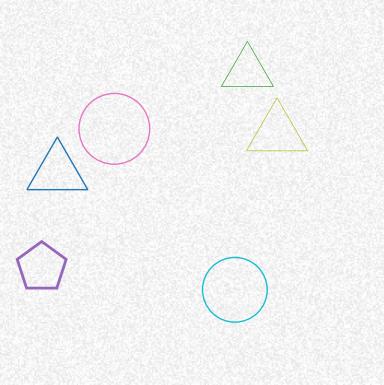[{"shape": "triangle", "thickness": 1, "radius": 0.46, "center": [0.149, 0.553]}, {"shape": "triangle", "thickness": 0.5, "radius": 0.39, "center": [0.643, 0.814]}, {"shape": "pentagon", "thickness": 2, "radius": 0.33, "center": [0.108, 0.306]}, {"shape": "circle", "thickness": 1, "radius": 0.46, "center": [0.297, 0.665]}, {"shape": "triangle", "thickness": 0.5, "radius": 0.46, "center": [0.72, 0.654]}, {"shape": "circle", "thickness": 1, "radius": 0.42, "center": [0.61, 0.247]}]